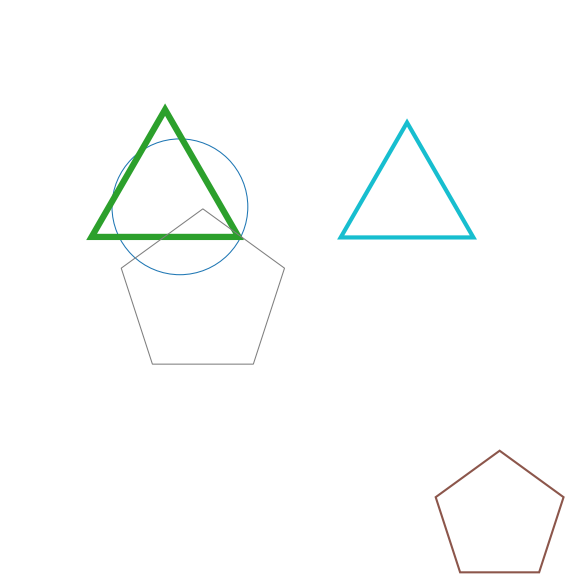[{"shape": "circle", "thickness": 0.5, "radius": 0.59, "center": [0.312, 0.641]}, {"shape": "triangle", "thickness": 3, "radius": 0.73, "center": [0.286, 0.662]}, {"shape": "pentagon", "thickness": 1, "radius": 0.58, "center": [0.865, 0.102]}, {"shape": "pentagon", "thickness": 0.5, "radius": 0.74, "center": [0.351, 0.489]}, {"shape": "triangle", "thickness": 2, "radius": 0.66, "center": [0.705, 0.654]}]